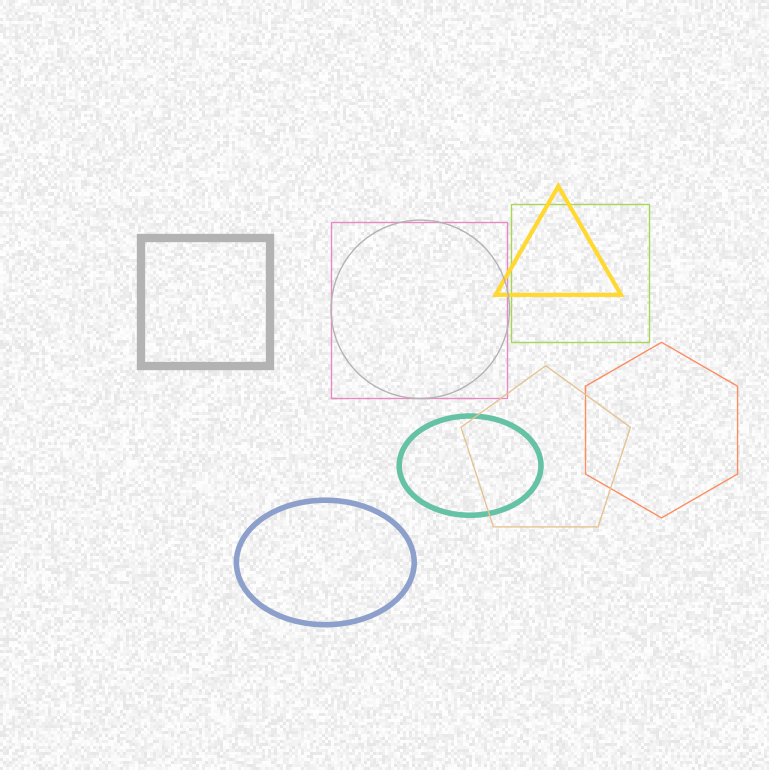[{"shape": "oval", "thickness": 2, "radius": 0.46, "center": [0.611, 0.395]}, {"shape": "hexagon", "thickness": 0.5, "radius": 0.57, "center": [0.859, 0.441]}, {"shape": "oval", "thickness": 2, "radius": 0.58, "center": [0.422, 0.27]}, {"shape": "square", "thickness": 0.5, "radius": 0.57, "center": [0.544, 0.597]}, {"shape": "square", "thickness": 0.5, "radius": 0.45, "center": [0.753, 0.646]}, {"shape": "triangle", "thickness": 1.5, "radius": 0.47, "center": [0.725, 0.664]}, {"shape": "pentagon", "thickness": 0.5, "radius": 0.58, "center": [0.709, 0.409]}, {"shape": "circle", "thickness": 0.5, "radius": 0.58, "center": [0.546, 0.598]}, {"shape": "square", "thickness": 3, "radius": 0.42, "center": [0.267, 0.608]}]